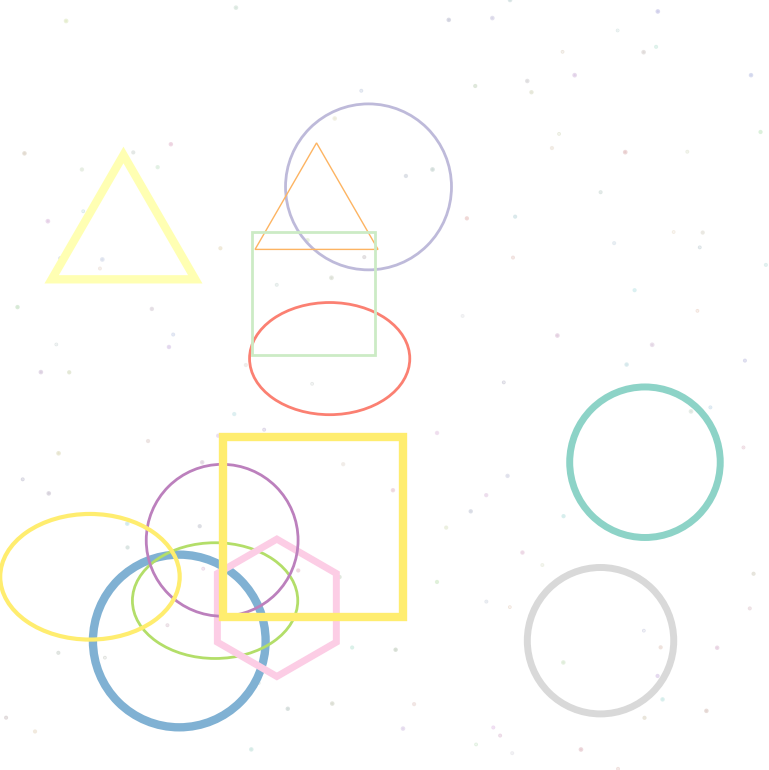[{"shape": "circle", "thickness": 2.5, "radius": 0.49, "center": [0.838, 0.4]}, {"shape": "triangle", "thickness": 3, "radius": 0.54, "center": [0.16, 0.691]}, {"shape": "circle", "thickness": 1, "radius": 0.54, "center": [0.479, 0.757]}, {"shape": "oval", "thickness": 1, "radius": 0.52, "center": [0.428, 0.534]}, {"shape": "circle", "thickness": 3, "radius": 0.56, "center": [0.233, 0.168]}, {"shape": "triangle", "thickness": 0.5, "radius": 0.46, "center": [0.411, 0.722]}, {"shape": "oval", "thickness": 1, "radius": 0.54, "center": [0.279, 0.22]}, {"shape": "hexagon", "thickness": 2.5, "radius": 0.45, "center": [0.36, 0.211]}, {"shape": "circle", "thickness": 2.5, "radius": 0.48, "center": [0.78, 0.168]}, {"shape": "circle", "thickness": 1, "radius": 0.49, "center": [0.289, 0.298]}, {"shape": "square", "thickness": 1, "radius": 0.4, "center": [0.407, 0.619]}, {"shape": "square", "thickness": 3, "radius": 0.58, "center": [0.407, 0.316]}, {"shape": "oval", "thickness": 1.5, "radius": 0.58, "center": [0.117, 0.251]}]